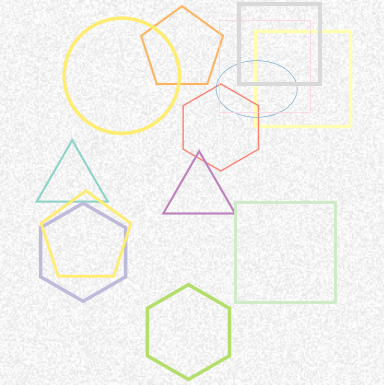[{"shape": "triangle", "thickness": 1.5, "radius": 0.53, "center": [0.187, 0.53]}, {"shape": "square", "thickness": 2.5, "radius": 0.62, "center": [0.786, 0.796]}, {"shape": "hexagon", "thickness": 2.5, "radius": 0.64, "center": [0.216, 0.345]}, {"shape": "hexagon", "thickness": 1, "radius": 0.56, "center": [0.574, 0.669]}, {"shape": "oval", "thickness": 0.5, "radius": 0.53, "center": [0.667, 0.769]}, {"shape": "pentagon", "thickness": 1.5, "radius": 0.56, "center": [0.473, 0.872]}, {"shape": "hexagon", "thickness": 2.5, "radius": 0.62, "center": [0.49, 0.138]}, {"shape": "square", "thickness": 0.5, "radius": 0.6, "center": [0.687, 0.83]}, {"shape": "square", "thickness": 3, "radius": 0.52, "center": [0.726, 0.886]}, {"shape": "triangle", "thickness": 1.5, "radius": 0.54, "center": [0.517, 0.499]}, {"shape": "square", "thickness": 2, "radius": 0.65, "center": [0.74, 0.345]}, {"shape": "circle", "thickness": 2.5, "radius": 0.75, "center": [0.316, 0.803]}, {"shape": "pentagon", "thickness": 2, "radius": 0.61, "center": [0.223, 0.382]}]